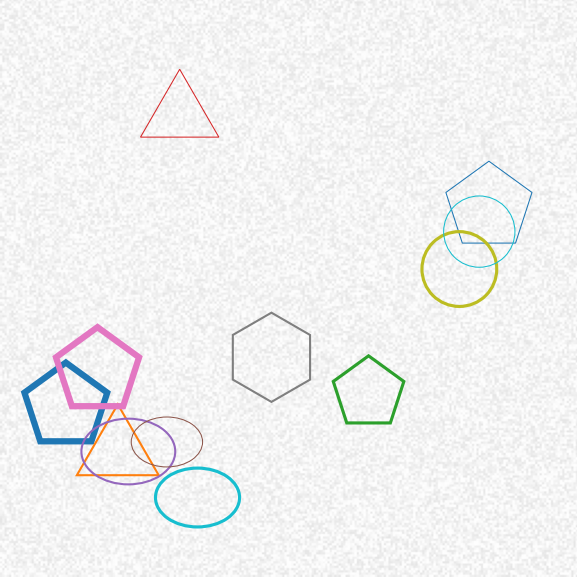[{"shape": "pentagon", "thickness": 3, "radius": 0.38, "center": [0.114, 0.296]}, {"shape": "pentagon", "thickness": 0.5, "radius": 0.39, "center": [0.847, 0.642]}, {"shape": "triangle", "thickness": 1, "radius": 0.41, "center": [0.204, 0.217]}, {"shape": "pentagon", "thickness": 1.5, "radius": 0.32, "center": [0.638, 0.319]}, {"shape": "triangle", "thickness": 0.5, "radius": 0.39, "center": [0.311, 0.801]}, {"shape": "oval", "thickness": 1, "radius": 0.41, "center": [0.222, 0.217]}, {"shape": "oval", "thickness": 0.5, "radius": 0.31, "center": [0.289, 0.234]}, {"shape": "pentagon", "thickness": 3, "radius": 0.38, "center": [0.169, 0.357]}, {"shape": "hexagon", "thickness": 1, "radius": 0.39, "center": [0.47, 0.38]}, {"shape": "circle", "thickness": 1.5, "radius": 0.32, "center": [0.795, 0.533]}, {"shape": "oval", "thickness": 1.5, "radius": 0.36, "center": [0.342, 0.138]}, {"shape": "circle", "thickness": 0.5, "radius": 0.31, "center": [0.83, 0.598]}]